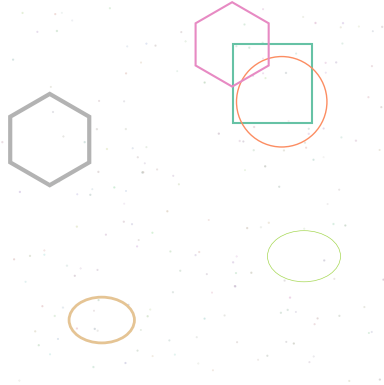[{"shape": "square", "thickness": 1.5, "radius": 0.51, "center": [0.707, 0.784]}, {"shape": "circle", "thickness": 1, "radius": 0.59, "center": [0.732, 0.736]}, {"shape": "hexagon", "thickness": 1.5, "radius": 0.55, "center": [0.603, 0.885]}, {"shape": "oval", "thickness": 0.5, "radius": 0.47, "center": [0.79, 0.334]}, {"shape": "oval", "thickness": 2, "radius": 0.42, "center": [0.264, 0.169]}, {"shape": "hexagon", "thickness": 3, "radius": 0.59, "center": [0.129, 0.638]}]